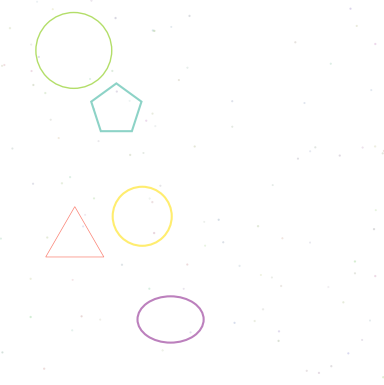[{"shape": "pentagon", "thickness": 1.5, "radius": 0.34, "center": [0.302, 0.715]}, {"shape": "triangle", "thickness": 0.5, "radius": 0.44, "center": [0.194, 0.376]}, {"shape": "circle", "thickness": 1, "radius": 0.49, "center": [0.192, 0.869]}, {"shape": "oval", "thickness": 1.5, "radius": 0.43, "center": [0.443, 0.17]}, {"shape": "circle", "thickness": 1.5, "radius": 0.38, "center": [0.369, 0.438]}]